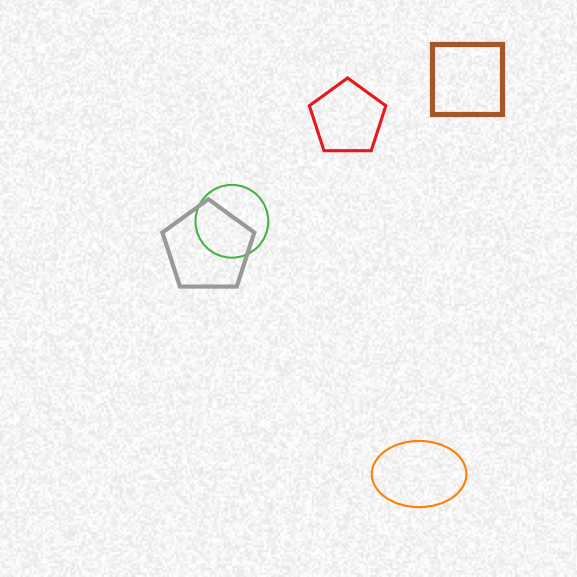[{"shape": "pentagon", "thickness": 1.5, "radius": 0.35, "center": [0.602, 0.794]}, {"shape": "circle", "thickness": 1, "radius": 0.32, "center": [0.402, 0.616]}, {"shape": "oval", "thickness": 1, "radius": 0.41, "center": [0.726, 0.178]}, {"shape": "square", "thickness": 2.5, "radius": 0.3, "center": [0.808, 0.862]}, {"shape": "pentagon", "thickness": 2, "radius": 0.42, "center": [0.361, 0.571]}]